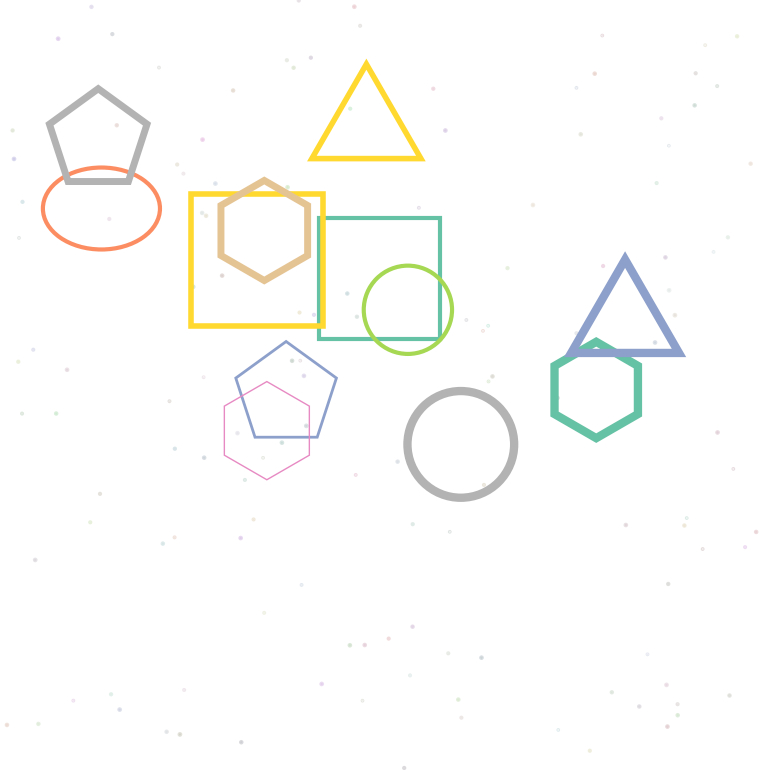[{"shape": "square", "thickness": 1.5, "radius": 0.39, "center": [0.493, 0.638]}, {"shape": "hexagon", "thickness": 3, "radius": 0.31, "center": [0.774, 0.494]}, {"shape": "oval", "thickness": 1.5, "radius": 0.38, "center": [0.132, 0.729]}, {"shape": "triangle", "thickness": 3, "radius": 0.4, "center": [0.812, 0.582]}, {"shape": "pentagon", "thickness": 1, "radius": 0.34, "center": [0.372, 0.488]}, {"shape": "hexagon", "thickness": 0.5, "radius": 0.32, "center": [0.347, 0.441]}, {"shape": "circle", "thickness": 1.5, "radius": 0.29, "center": [0.53, 0.598]}, {"shape": "triangle", "thickness": 2, "radius": 0.41, "center": [0.476, 0.835]}, {"shape": "square", "thickness": 2, "radius": 0.43, "center": [0.334, 0.662]}, {"shape": "hexagon", "thickness": 2.5, "radius": 0.32, "center": [0.343, 0.701]}, {"shape": "circle", "thickness": 3, "radius": 0.35, "center": [0.598, 0.423]}, {"shape": "pentagon", "thickness": 2.5, "radius": 0.33, "center": [0.128, 0.818]}]